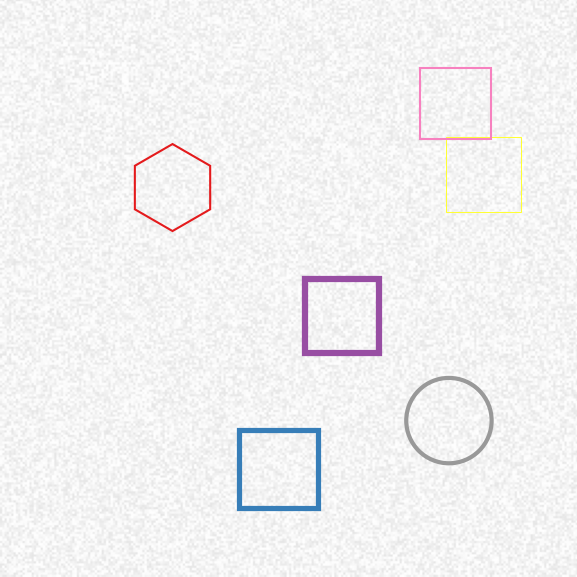[{"shape": "hexagon", "thickness": 1, "radius": 0.38, "center": [0.299, 0.674]}, {"shape": "square", "thickness": 2.5, "radius": 0.34, "center": [0.482, 0.187]}, {"shape": "square", "thickness": 3, "radius": 0.32, "center": [0.593, 0.451]}, {"shape": "square", "thickness": 0.5, "radius": 0.32, "center": [0.837, 0.696]}, {"shape": "square", "thickness": 1, "radius": 0.31, "center": [0.789, 0.82]}, {"shape": "circle", "thickness": 2, "radius": 0.37, "center": [0.777, 0.271]}]